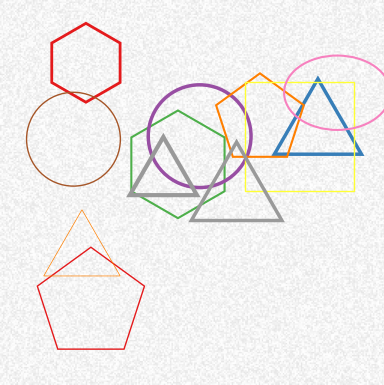[{"shape": "pentagon", "thickness": 1, "radius": 0.73, "center": [0.236, 0.212]}, {"shape": "hexagon", "thickness": 2, "radius": 0.51, "center": [0.223, 0.837]}, {"shape": "triangle", "thickness": 2.5, "radius": 0.65, "center": [0.826, 0.665]}, {"shape": "hexagon", "thickness": 1.5, "radius": 0.7, "center": [0.462, 0.573]}, {"shape": "circle", "thickness": 2.5, "radius": 0.67, "center": [0.519, 0.646]}, {"shape": "triangle", "thickness": 0.5, "radius": 0.57, "center": [0.213, 0.341]}, {"shape": "pentagon", "thickness": 1.5, "radius": 0.6, "center": [0.675, 0.69]}, {"shape": "square", "thickness": 1, "radius": 0.71, "center": [0.777, 0.645]}, {"shape": "circle", "thickness": 1, "radius": 0.61, "center": [0.191, 0.638]}, {"shape": "oval", "thickness": 1.5, "radius": 0.69, "center": [0.876, 0.759]}, {"shape": "triangle", "thickness": 3, "radius": 0.5, "center": [0.424, 0.544]}, {"shape": "triangle", "thickness": 2.5, "radius": 0.68, "center": [0.615, 0.495]}]